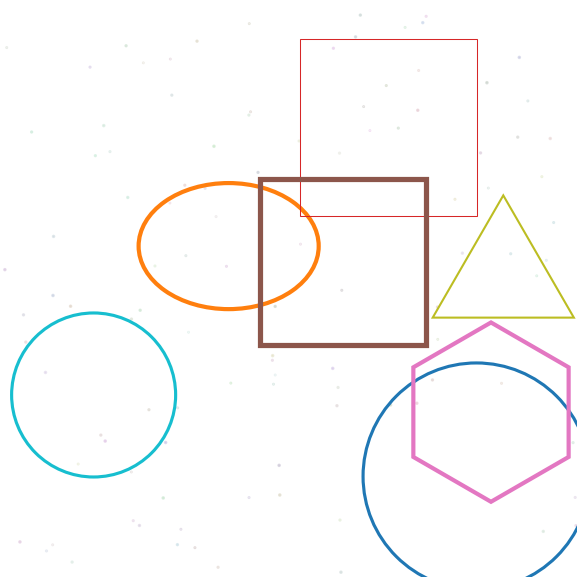[{"shape": "circle", "thickness": 1.5, "radius": 0.98, "center": [0.825, 0.174]}, {"shape": "oval", "thickness": 2, "radius": 0.78, "center": [0.396, 0.573]}, {"shape": "square", "thickness": 0.5, "radius": 0.77, "center": [0.673, 0.778]}, {"shape": "square", "thickness": 2.5, "radius": 0.72, "center": [0.594, 0.545]}, {"shape": "hexagon", "thickness": 2, "radius": 0.78, "center": [0.85, 0.285]}, {"shape": "triangle", "thickness": 1, "radius": 0.71, "center": [0.871, 0.52]}, {"shape": "circle", "thickness": 1.5, "radius": 0.71, "center": [0.162, 0.315]}]